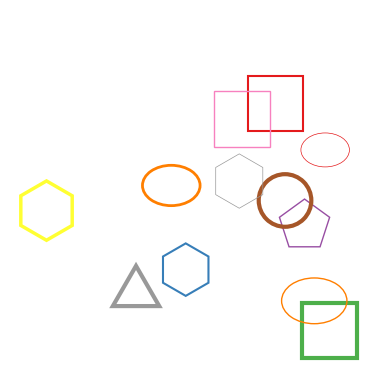[{"shape": "oval", "thickness": 0.5, "radius": 0.32, "center": [0.845, 0.611]}, {"shape": "square", "thickness": 1.5, "radius": 0.36, "center": [0.716, 0.731]}, {"shape": "hexagon", "thickness": 1.5, "radius": 0.34, "center": [0.482, 0.3]}, {"shape": "square", "thickness": 3, "radius": 0.36, "center": [0.856, 0.142]}, {"shape": "pentagon", "thickness": 1, "radius": 0.34, "center": [0.791, 0.414]}, {"shape": "oval", "thickness": 2, "radius": 0.37, "center": [0.445, 0.518]}, {"shape": "oval", "thickness": 1, "radius": 0.42, "center": [0.816, 0.219]}, {"shape": "hexagon", "thickness": 2.5, "radius": 0.39, "center": [0.121, 0.453]}, {"shape": "circle", "thickness": 3, "radius": 0.34, "center": [0.74, 0.479]}, {"shape": "square", "thickness": 1, "radius": 0.36, "center": [0.629, 0.69]}, {"shape": "hexagon", "thickness": 0.5, "radius": 0.35, "center": [0.621, 0.53]}, {"shape": "triangle", "thickness": 3, "radius": 0.35, "center": [0.353, 0.24]}]